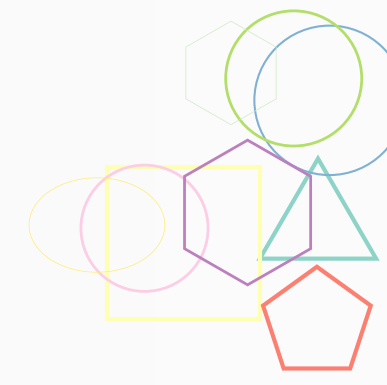[{"shape": "triangle", "thickness": 3, "radius": 0.87, "center": [0.821, 0.415]}, {"shape": "square", "thickness": 3, "radius": 0.99, "center": [0.474, 0.368]}, {"shape": "pentagon", "thickness": 3, "radius": 0.73, "center": [0.818, 0.161]}, {"shape": "circle", "thickness": 1.5, "radius": 0.97, "center": [0.85, 0.739]}, {"shape": "circle", "thickness": 2, "radius": 0.88, "center": [0.758, 0.796]}, {"shape": "circle", "thickness": 2, "radius": 0.82, "center": [0.373, 0.407]}, {"shape": "hexagon", "thickness": 2, "radius": 0.94, "center": [0.639, 0.448]}, {"shape": "hexagon", "thickness": 0.5, "radius": 0.67, "center": [0.596, 0.811]}, {"shape": "oval", "thickness": 0.5, "radius": 0.88, "center": [0.25, 0.416]}]